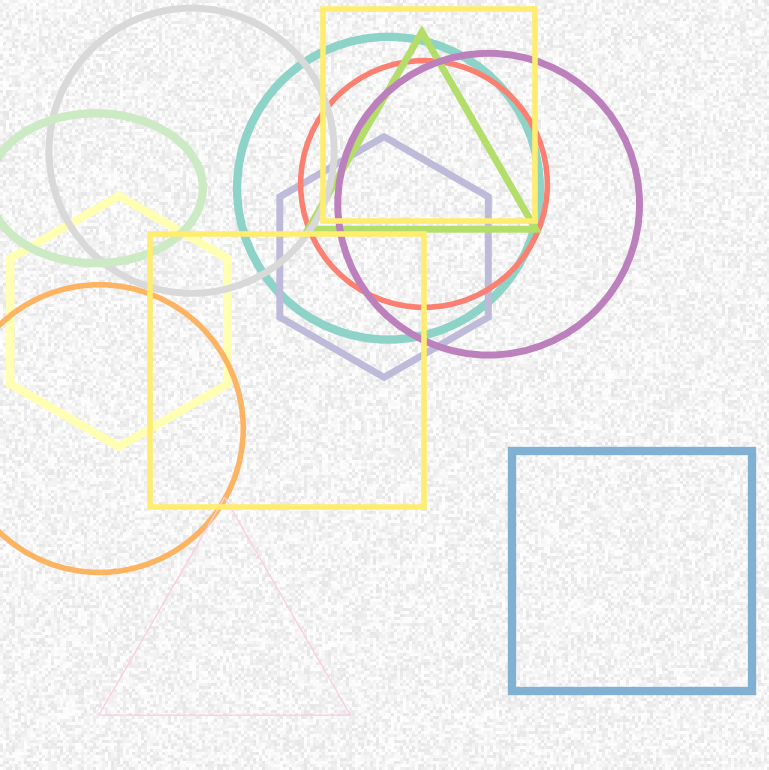[{"shape": "circle", "thickness": 3, "radius": 0.98, "center": [0.504, 0.756]}, {"shape": "hexagon", "thickness": 3, "radius": 0.81, "center": [0.154, 0.583]}, {"shape": "hexagon", "thickness": 2.5, "radius": 0.78, "center": [0.499, 0.666]}, {"shape": "circle", "thickness": 2, "radius": 0.8, "center": [0.551, 0.761]}, {"shape": "square", "thickness": 3, "radius": 0.78, "center": [0.821, 0.258]}, {"shape": "circle", "thickness": 2, "radius": 0.93, "center": [0.129, 0.443]}, {"shape": "triangle", "thickness": 2.5, "radius": 0.85, "center": [0.548, 0.788]}, {"shape": "triangle", "thickness": 0.5, "radius": 0.94, "center": [0.292, 0.166]}, {"shape": "circle", "thickness": 2.5, "radius": 0.93, "center": [0.249, 0.804]}, {"shape": "circle", "thickness": 2.5, "radius": 0.98, "center": [0.635, 0.735]}, {"shape": "oval", "thickness": 3, "radius": 0.7, "center": [0.124, 0.756]}, {"shape": "square", "thickness": 2, "radius": 0.69, "center": [0.557, 0.851]}, {"shape": "square", "thickness": 2, "radius": 0.89, "center": [0.373, 0.519]}]